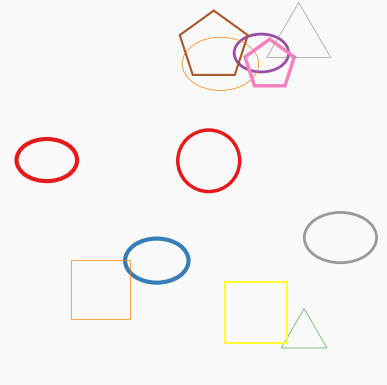[{"shape": "circle", "thickness": 2.5, "radius": 0.4, "center": [0.539, 0.582]}, {"shape": "oval", "thickness": 3, "radius": 0.39, "center": [0.121, 0.584]}, {"shape": "oval", "thickness": 3, "radius": 0.41, "center": [0.405, 0.323]}, {"shape": "triangle", "thickness": 0.5, "radius": 0.34, "center": [0.785, 0.13]}, {"shape": "oval", "thickness": 2, "radius": 0.35, "center": [0.675, 0.862]}, {"shape": "oval", "thickness": 0.5, "radius": 0.49, "center": [0.569, 0.834]}, {"shape": "square", "thickness": 0.5, "radius": 0.38, "center": [0.26, 0.248]}, {"shape": "square", "thickness": 1.5, "radius": 0.4, "center": [0.661, 0.188]}, {"shape": "pentagon", "thickness": 1.5, "radius": 0.46, "center": [0.552, 0.88]}, {"shape": "pentagon", "thickness": 2.5, "radius": 0.33, "center": [0.696, 0.831]}, {"shape": "oval", "thickness": 2, "radius": 0.47, "center": [0.879, 0.383]}, {"shape": "triangle", "thickness": 0.5, "radius": 0.48, "center": [0.771, 0.898]}]